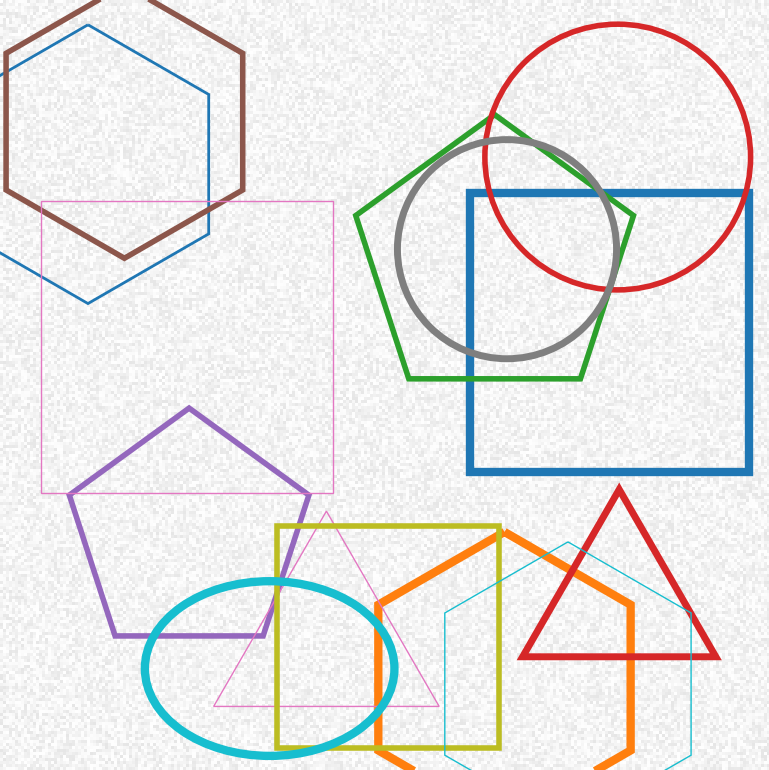[{"shape": "hexagon", "thickness": 1, "radius": 0.91, "center": [0.114, 0.787]}, {"shape": "square", "thickness": 3, "radius": 0.91, "center": [0.791, 0.568]}, {"shape": "hexagon", "thickness": 3, "radius": 0.95, "center": [0.655, 0.12]}, {"shape": "pentagon", "thickness": 2, "radius": 0.95, "center": [0.642, 0.661]}, {"shape": "triangle", "thickness": 2.5, "radius": 0.72, "center": [0.804, 0.219]}, {"shape": "circle", "thickness": 2, "radius": 0.86, "center": [0.802, 0.796]}, {"shape": "pentagon", "thickness": 2, "radius": 0.82, "center": [0.246, 0.306]}, {"shape": "hexagon", "thickness": 2, "radius": 0.89, "center": [0.162, 0.842]}, {"shape": "triangle", "thickness": 0.5, "radius": 0.85, "center": [0.424, 0.167]}, {"shape": "square", "thickness": 0.5, "radius": 0.95, "center": [0.243, 0.549]}, {"shape": "circle", "thickness": 2.5, "radius": 0.71, "center": [0.658, 0.676]}, {"shape": "square", "thickness": 2, "radius": 0.72, "center": [0.504, 0.173]}, {"shape": "hexagon", "thickness": 0.5, "radius": 0.92, "center": [0.738, 0.112]}, {"shape": "oval", "thickness": 3, "radius": 0.81, "center": [0.35, 0.132]}]